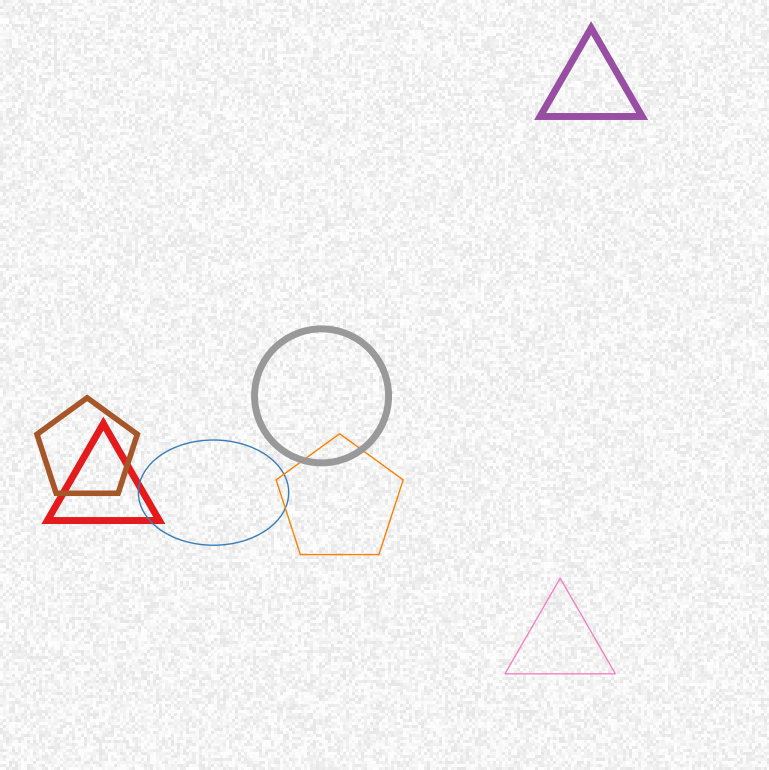[{"shape": "triangle", "thickness": 2.5, "radius": 0.42, "center": [0.134, 0.366]}, {"shape": "oval", "thickness": 0.5, "radius": 0.49, "center": [0.277, 0.36]}, {"shape": "triangle", "thickness": 2.5, "radius": 0.38, "center": [0.768, 0.887]}, {"shape": "pentagon", "thickness": 0.5, "radius": 0.43, "center": [0.441, 0.35]}, {"shape": "pentagon", "thickness": 2, "radius": 0.34, "center": [0.113, 0.415]}, {"shape": "triangle", "thickness": 0.5, "radius": 0.41, "center": [0.727, 0.166]}, {"shape": "circle", "thickness": 2.5, "radius": 0.44, "center": [0.418, 0.486]}]